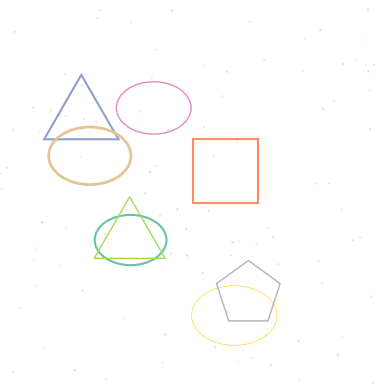[{"shape": "oval", "thickness": 1.5, "radius": 0.47, "center": [0.339, 0.377]}, {"shape": "square", "thickness": 1.5, "radius": 0.42, "center": [0.586, 0.555]}, {"shape": "triangle", "thickness": 1.5, "radius": 0.56, "center": [0.211, 0.694]}, {"shape": "oval", "thickness": 1, "radius": 0.49, "center": [0.399, 0.72]}, {"shape": "triangle", "thickness": 1, "radius": 0.53, "center": [0.337, 0.382]}, {"shape": "oval", "thickness": 0.5, "radius": 0.55, "center": [0.609, 0.18]}, {"shape": "oval", "thickness": 2, "radius": 0.53, "center": [0.233, 0.595]}, {"shape": "pentagon", "thickness": 1, "radius": 0.43, "center": [0.645, 0.237]}]